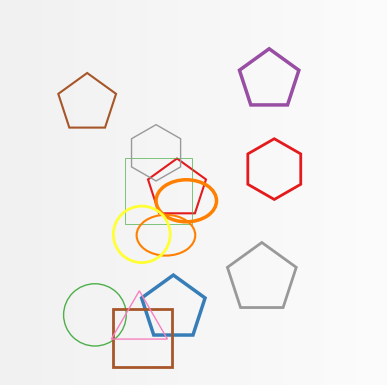[{"shape": "hexagon", "thickness": 2, "radius": 0.39, "center": [0.708, 0.561]}, {"shape": "pentagon", "thickness": 1.5, "radius": 0.39, "center": [0.457, 0.51]}, {"shape": "pentagon", "thickness": 2.5, "radius": 0.43, "center": [0.447, 0.199]}, {"shape": "square", "thickness": 0.5, "radius": 0.43, "center": [0.408, 0.504]}, {"shape": "circle", "thickness": 1, "radius": 0.4, "center": [0.245, 0.182]}, {"shape": "pentagon", "thickness": 2.5, "radius": 0.4, "center": [0.695, 0.793]}, {"shape": "oval", "thickness": 2.5, "radius": 0.39, "center": [0.481, 0.478]}, {"shape": "oval", "thickness": 1.5, "radius": 0.38, "center": [0.428, 0.389]}, {"shape": "circle", "thickness": 2, "radius": 0.37, "center": [0.366, 0.391]}, {"shape": "pentagon", "thickness": 1.5, "radius": 0.39, "center": [0.225, 0.732]}, {"shape": "square", "thickness": 2, "radius": 0.38, "center": [0.368, 0.123]}, {"shape": "triangle", "thickness": 1, "radius": 0.42, "center": [0.36, 0.161]}, {"shape": "hexagon", "thickness": 1, "radius": 0.37, "center": [0.403, 0.603]}, {"shape": "pentagon", "thickness": 2, "radius": 0.47, "center": [0.676, 0.277]}]